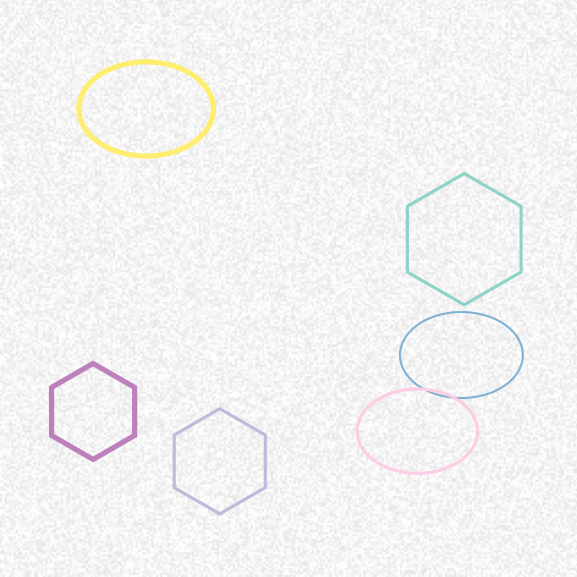[{"shape": "hexagon", "thickness": 1.5, "radius": 0.57, "center": [0.804, 0.585]}, {"shape": "hexagon", "thickness": 1.5, "radius": 0.46, "center": [0.381, 0.2]}, {"shape": "oval", "thickness": 1, "radius": 0.53, "center": [0.799, 0.384]}, {"shape": "oval", "thickness": 1.5, "radius": 0.52, "center": [0.723, 0.253]}, {"shape": "hexagon", "thickness": 2.5, "radius": 0.42, "center": [0.161, 0.287]}, {"shape": "oval", "thickness": 2.5, "radius": 0.58, "center": [0.253, 0.81]}]